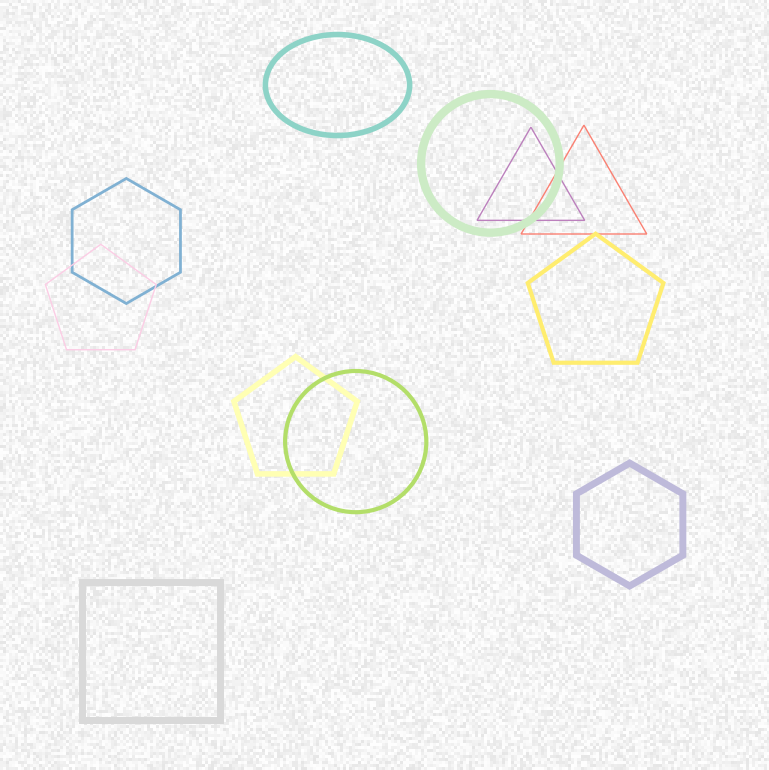[{"shape": "oval", "thickness": 2, "radius": 0.47, "center": [0.438, 0.89]}, {"shape": "pentagon", "thickness": 2, "radius": 0.42, "center": [0.384, 0.453]}, {"shape": "hexagon", "thickness": 2.5, "radius": 0.4, "center": [0.818, 0.319]}, {"shape": "triangle", "thickness": 0.5, "radius": 0.47, "center": [0.758, 0.743]}, {"shape": "hexagon", "thickness": 1, "radius": 0.41, "center": [0.164, 0.687]}, {"shape": "circle", "thickness": 1.5, "radius": 0.46, "center": [0.462, 0.426]}, {"shape": "pentagon", "thickness": 0.5, "radius": 0.38, "center": [0.131, 0.607]}, {"shape": "square", "thickness": 2.5, "radius": 0.45, "center": [0.196, 0.155]}, {"shape": "triangle", "thickness": 0.5, "radius": 0.4, "center": [0.689, 0.754]}, {"shape": "circle", "thickness": 3, "radius": 0.45, "center": [0.637, 0.788]}, {"shape": "pentagon", "thickness": 1.5, "radius": 0.46, "center": [0.773, 0.604]}]